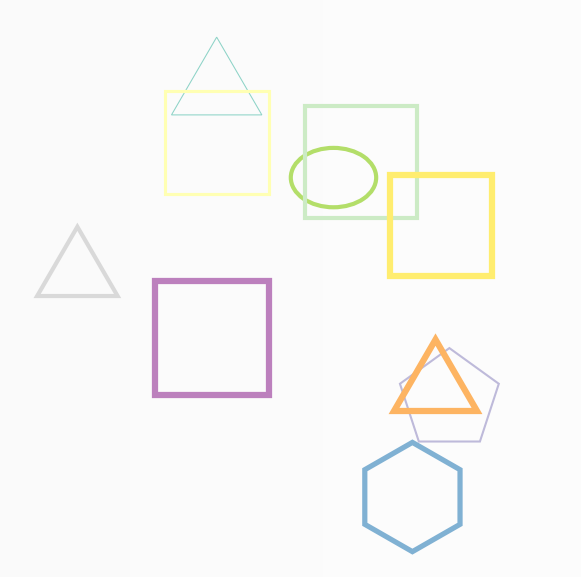[{"shape": "triangle", "thickness": 0.5, "radius": 0.45, "center": [0.373, 0.845]}, {"shape": "square", "thickness": 1.5, "radius": 0.45, "center": [0.374, 0.753]}, {"shape": "pentagon", "thickness": 1, "radius": 0.45, "center": [0.773, 0.307]}, {"shape": "hexagon", "thickness": 2.5, "radius": 0.47, "center": [0.71, 0.139]}, {"shape": "triangle", "thickness": 3, "radius": 0.41, "center": [0.749, 0.329]}, {"shape": "oval", "thickness": 2, "radius": 0.37, "center": [0.574, 0.692]}, {"shape": "triangle", "thickness": 2, "radius": 0.4, "center": [0.133, 0.527]}, {"shape": "square", "thickness": 3, "radius": 0.49, "center": [0.365, 0.414]}, {"shape": "square", "thickness": 2, "radius": 0.49, "center": [0.621, 0.718]}, {"shape": "square", "thickness": 3, "radius": 0.44, "center": [0.759, 0.608]}]